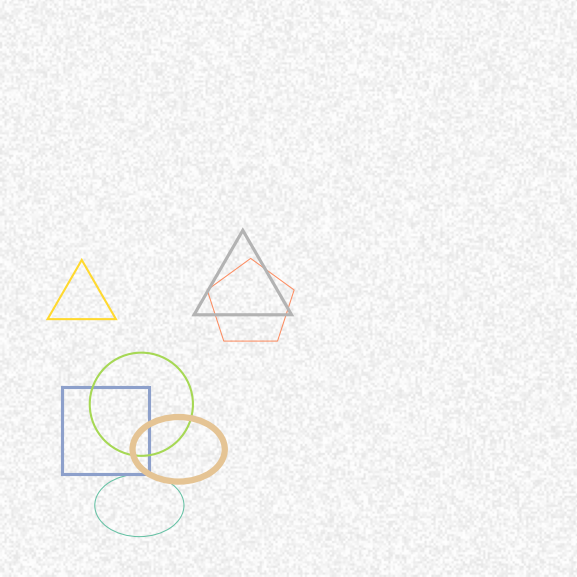[{"shape": "oval", "thickness": 0.5, "radius": 0.39, "center": [0.241, 0.124]}, {"shape": "pentagon", "thickness": 0.5, "radius": 0.4, "center": [0.434, 0.473]}, {"shape": "square", "thickness": 1.5, "radius": 0.37, "center": [0.183, 0.254]}, {"shape": "circle", "thickness": 1, "radius": 0.45, "center": [0.245, 0.299]}, {"shape": "triangle", "thickness": 1, "radius": 0.34, "center": [0.142, 0.481]}, {"shape": "oval", "thickness": 3, "radius": 0.4, "center": [0.309, 0.221]}, {"shape": "triangle", "thickness": 1.5, "radius": 0.49, "center": [0.42, 0.503]}]